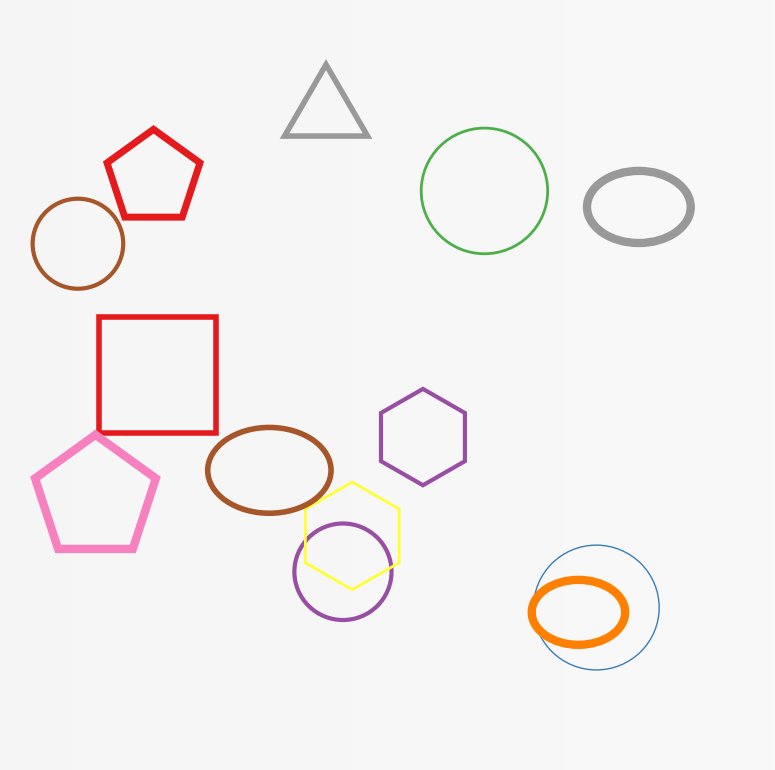[{"shape": "square", "thickness": 2, "radius": 0.38, "center": [0.203, 0.513]}, {"shape": "pentagon", "thickness": 2.5, "radius": 0.32, "center": [0.198, 0.769]}, {"shape": "circle", "thickness": 0.5, "radius": 0.41, "center": [0.769, 0.211]}, {"shape": "circle", "thickness": 1, "radius": 0.41, "center": [0.625, 0.752]}, {"shape": "hexagon", "thickness": 1.5, "radius": 0.31, "center": [0.546, 0.432]}, {"shape": "circle", "thickness": 1.5, "radius": 0.31, "center": [0.443, 0.257]}, {"shape": "oval", "thickness": 3, "radius": 0.3, "center": [0.746, 0.205]}, {"shape": "hexagon", "thickness": 1, "radius": 0.35, "center": [0.454, 0.304]}, {"shape": "circle", "thickness": 1.5, "radius": 0.29, "center": [0.101, 0.683]}, {"shape": "oval", "thickness": 2, "radius": 0.4, "center": [0.348, 0.389]}, {"shape": "pentagon", "thickness": 3, "radius": 0.41, "center": [0.123, 0.353]}, {"shape": "oval", "thickness": 3, "radius": 0.33, "center": [0.824, 0.731]}, {"shape": "triangle", "thickness": 2, "radius": 0.31, "center": [0.421, 0.854]}]